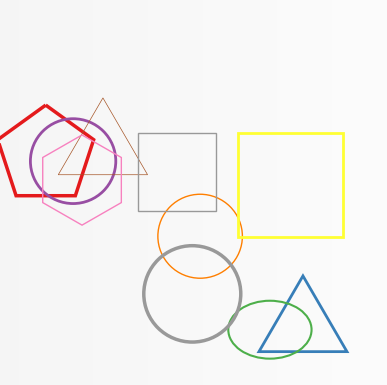[{"shape": "pentagon", "thickness": 2.5, "radius": 0.65, "center": [0.118, 0.597]}, {"shape": "triangle", "thickness": 2, "radius": 0.66, "center": [0.782, 0.152]}, {"shape": "oval", "thickness": 1.5, "radius": 0.54, "center": [0.697, 0.144]}, {"shape": "circle", "thickness": 2, "radius": 0.55, "center": [0.189, 0.581]}, {"shape": "circle", "thickness": 1, "radius": 0.55, "center": [0.516, 0.386]}, {"shape": "square", "thickness": 2, "radius": 0.68, "center": [0.75, 0.518]}, {"shape": "triangle", "thickness": 0.5, "radius": 0.67, "center": [0.266, 0.613]}, {"shape": "hexagon", "thickness": 1, "radius": 0.59, "center": [0.212, 0.532]}, {"shape": "circle", "thickness": 2.5, "radius": 0.63, "center": [0.496, 0.237]}, {"shape": "square", "thickness": 1, "radius": 0.51, "center": [0.456, 0.552]}]